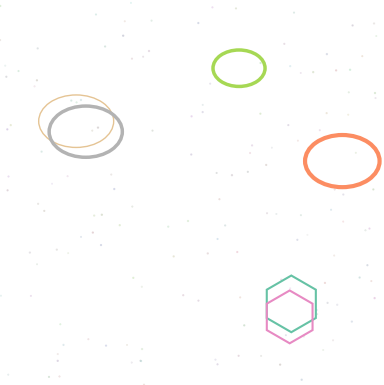[{"shape": "hexagon", "thickness": 1.5, "radius": 0.37, "center": [0.757, 0.211]}, {"shape": "oval", "thickness": 3, "radius": 0.48, "center": [0.889, 0.582]}, {"shape": "hexagon", "thickness": 1.5, "radius": 0.34, "center": [0.752, 0.177]}, {"shape": "oval", "thickness": 2.5, "radius": 0.34, "center": [0.621, 0.823]}, {"shape": "oval", "thickness": 1, "radius": 0.49, "center": [0.198, 0.685]}, {"shape": "oval", "thickness": 2.5, "radius": 0.48, "center": [0.223, 0.658]}]